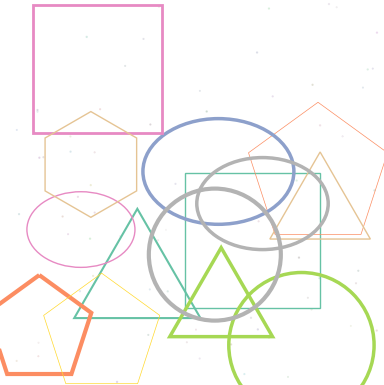[{"shape": "triangle", "thickness": 1.5, "radius": 0.95, "center": [0.357, 0.268]}, {"shape": "square", "thickness": 1, "radius": 0.87, "center": [0.656, 0.376]}, {"shape": "pentagon", "thickness": 3, "radius": 0.71, "center": [0.102, 0.143]}, {"shape": "pentagon", "thickness": 0.5, "radius": 0.95, "center": [0.826, 0.545]}, {"shape": "oval", "thickness": 2.5, "radius": 0.98, "center": [0.567, 0.555]}, {"shape": "square", "thickness": 2, "radius": 0.84, "center": [0.254, 0.821]}, {"shape": "oval", "thickness": 1, "radius": 0.7, "center": [0.21, 0.404]}, {"shape": "circle", "thickness": 2.5, "radius": 0.94, "center": [0.783, 0.103]}, {"shape": "triangle", "thickness": 2.5, "radius": 0.77, "center": [0.574, 0.203]}, {"shape": "pentagon", "thickness": 0.5, "radius": 0.79, "center": [0.264, 0.132]}, {"shape": "triangle", "thickness": 1, "radius": 0.75, "center": [0.831, 0.454]}, {"shape": "hexagon", "thickness": 1, "radius": 0.69, "center": [0.236, 0.573]}, {"shape": "circle", "thickness": 3, "radius": 0.86, "center": [0.558, 0.339]}, {"shape": "oval", "thickness": 2.5, "radius": 0.85, "center": [0.682, 0.471]}]